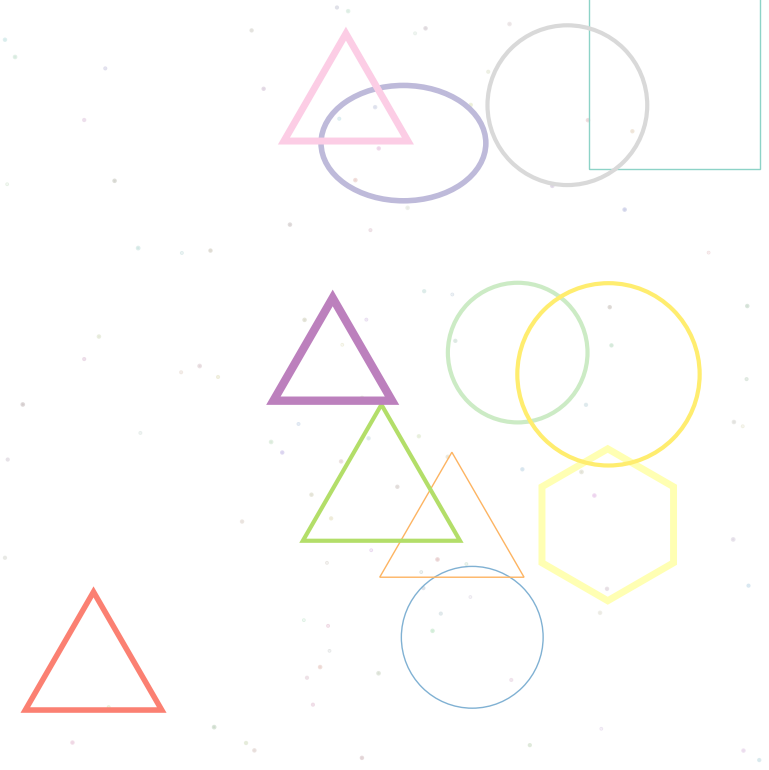[{"shape": "square", "thickness": 0.5, "radius": 0.55, "center": [0.876, 0.891]}, {"shape": "hexagon", "thickness": 2.5, "radius": 0.49, "center": [0.789, 0.318]}, {"shape": "oval", "thickness": 2, "radius": 0.54, "center": [0.524, 0.814]}, {"shape": "triangle", "thickness": 2, "radius": 0.51, "center": [0.121, 0.129]}, {"shape": "circle", "thickness": 0.5, "radius": 0.46, "center": [0.613, 0.172]}, {"shape": "triangle", "thickness": 0.5, "radius": 0.54, "center": [0.587, 0.304]}, {"shape": "triangle", "thickness": 1.5, "radius": 0.59, "center": [0.495, 0.357]}, {"shape": "triangle", "thickness": 2.5, "radius": 0.46, "center": [0.449, 0.863]}, {"shape": "circle", "thickness": 1.5, "radius": 0.52, "center": [0.737, 0.863]}, {"shape": "triangle", "thickness": 3, "radius": 0.44, "center": [0.432, 0.524]}, {"shape": "circle", "thickness": 1.5, "radius": 0.45, "center": [0.672, 0.542]}, {"shape": "circle", "thickness": 1.5, "radius": 0.59, "center": [0.79, 0.514]}]